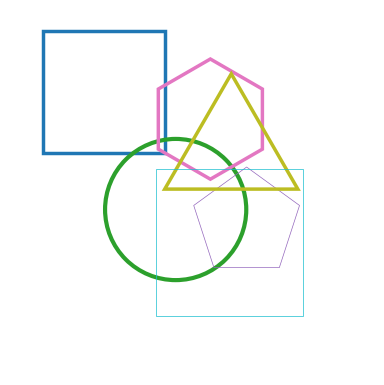[{"shape": "square", "thickness": 2.5, "radius": 0.79, "center": [0.27, 0.76]}, {"shape": "circle", "thickness": 3, "radius": 0.92, "center": [0.456, 0.456]}, {"shape": "pentagon", "thickness": 0.5, "radius": 0.72, "center": [0.641, 0.422]}, {"shape": "hexagon", "thickness": 2.5, "radius": 0.78, "center": [0.546, 0.691]}, {"shape": "triangle", "thickness": 2.5, "radius": 1.0, "center": [0.601, 0.609]}, {"shape": "square", "thickness": 0.5, "radius": 0.95, "center": [0.595, 0.37]}]